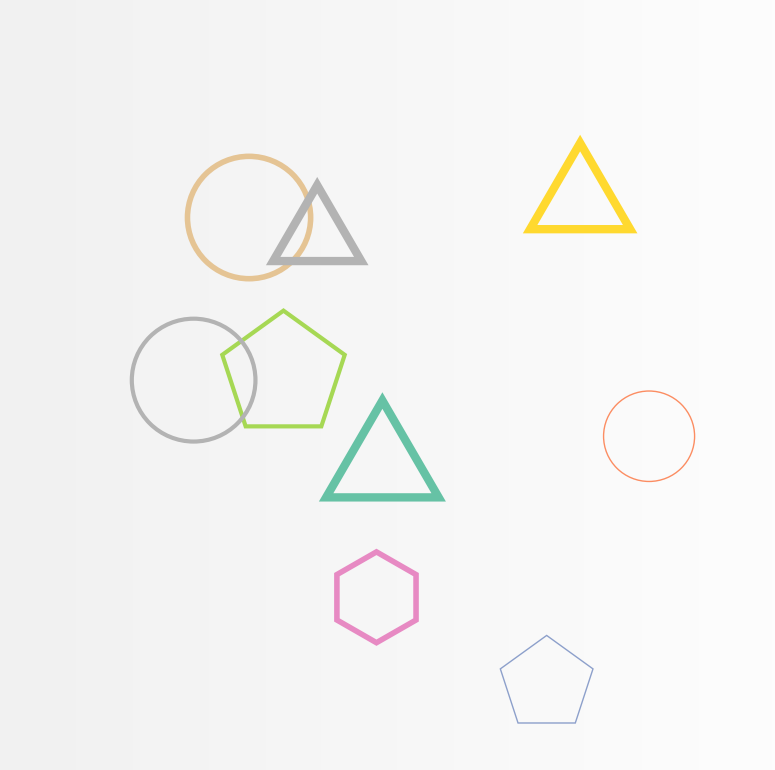[{"shape": "triangle", "thickness": 3, "radius": 0.42, "center": [0.493, 0.396]}, {"shape": "circle", "thickness": 0.5, "radius": 0.29, "center": [0.838, 0.433]}, {"shape": "pentagon", "thickness": 0.5, "radius": 0.31, "center": [0.705, 0.112]}, {"shape": "hexagon", "thickness": 2, "radius": 0.29, "center": [0.486, 0.224]}, {"shape": "pentagon", "thickness": 1.5, "radius": 0.42, "center": [0.366, 0.513]}, {"shape": "triangle", "thickness": 3, "radius": 0.37, "center": [0.749, 0.74]}, {"shape": "circle", "thickness": 2, "radius": 0.4, "center": [0.321, 0.718]}, {"shape": "circle", "thickness": 1.5, "radius": 0.4, "center": [0.25, 0.506]}, {"shape": "triangle", "thickness": 3, "radius": 0.33, "center": [0.409, 0.694]}]